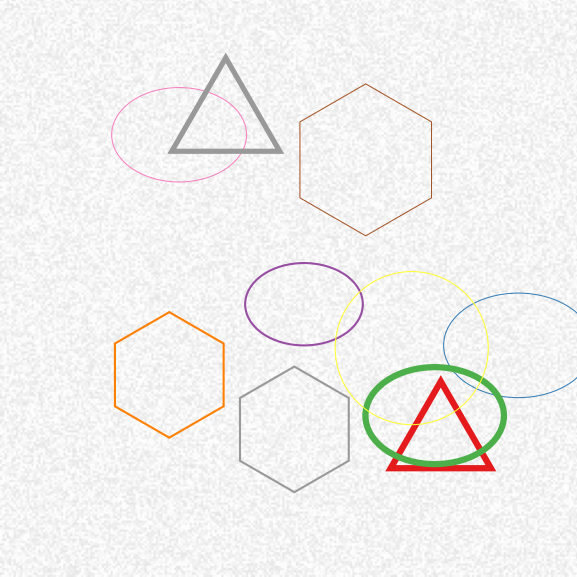[{"shape": "triangle", "thickness": 3, "radius": 0.5, "center": [0.763, 0.238]}, {"shape": "oval", "thickness": 0.5, "radius": 0.65, "center": [0.898, 0.401]}, {"shape": "oval", "thickness": 3, "radius": 0.6, "center": [0.753, 0.279]}, {"shape": "oval", "thickness": 1, "radius": 0.51, "center": [0.526, 0.472]}, {"shape": "hexagon", "thickness": 1, "radius": 0.54, "center": [0.293, 0.35]}, {"shape": "circle", "thickness": 0.5, "radius": 0.66, "center": [0.713, 0.396]}, {"shape": "hexagon", "thickness": 0.5, "radius": 0.66, "center": [0.633, 0.722]}, {"shape": "oval", "thickness": 0.5, "radius": 0.58, "center": [0.31, 0.766]}, {"shape": "hexagon", "thickness": 1, "radius": 0.54, "center": [0.51, 0.256]}, {"shape": "triangle", "thickness": 2.5, "radius": 0.54, "center": [0.391, 0.791]}]